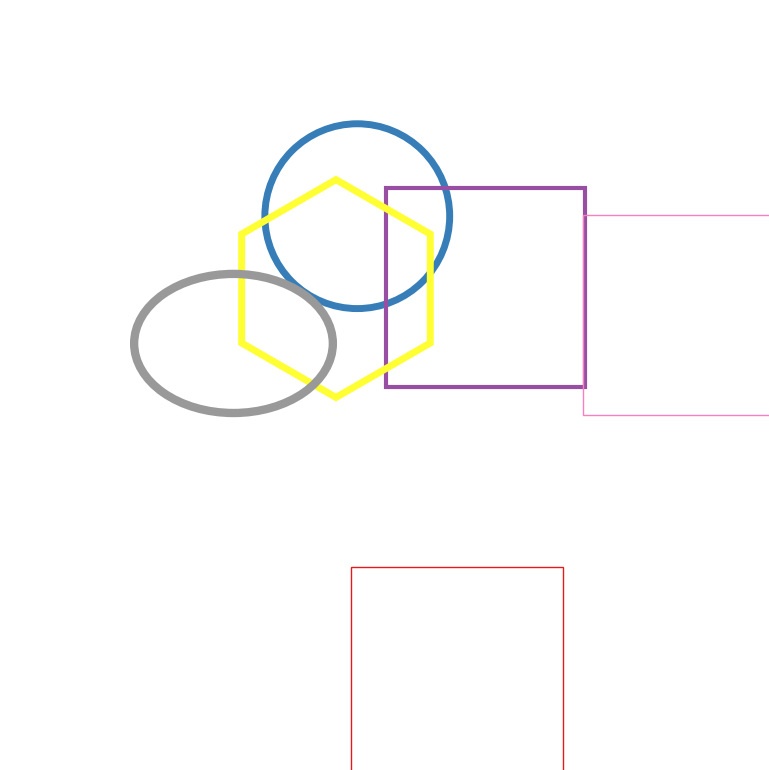[{"shape": "square", "thickness": 0.5, "radius": 0.69, "center": [0.593, 0.126]}, {"shape": "circle", "thickness": 2.5, "radius": 0.6, "center": [0.464, 0.719]}, {"shape": "square", "thickness": 1.5, "radius": 0.65, "center": [0.63, 0.627]}, {"shape": "hexagon", "thickness": 2.5, "radius": 0.71, "center": [0.436, 0.625]}, {"shape": "square", "thickness": 0.5, "radius": 0.65, "center": [0.887, 0.591]}, {"shape": "oval", "thickness": 3, "radius": 0.65, "center": [0.303, 0.554]}]